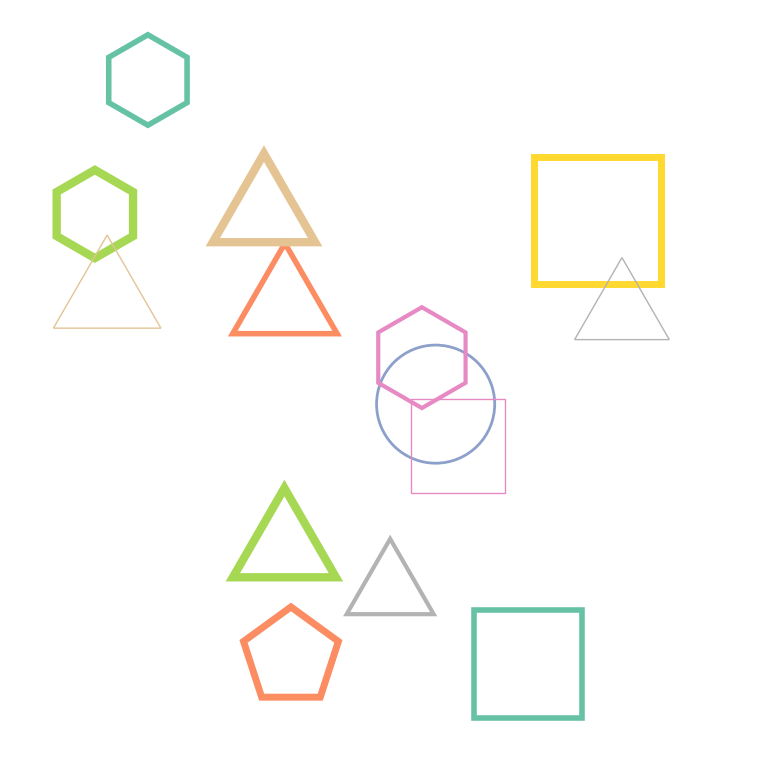[{"shape": "square", "thickness": 2, "radius": 0.35, "center": [0.685, 0.138]}, {"shape": "hexagon", "thickness": 2, "radius": 0.29, "center": [0.192, 0.896]}, {"shape": "pentagon", "thickness": 2.5, "radius": 0.32, "center": [0.378, 0.147]}, {"shape": "triangle", "thickness": 2, "radius": 0.39, "center": [0.37, 0.606]}, {"shape": "circle", "thickness": 1, "radius": 0.38, "center": [0.566, 0.475]}, {"shape": "square", "thickness": 0.5, "radius": 0.31, "center": [0.595, 0.42]}, {"shape": "hexagon", "thickness": 1.5, "radius": 0.33, "center": [0.548, 0.536]}, {"shape": "hexagon", "thickness": 3, "radius": 0.29, "center": [0.123, 0.722]}, {"shape": "triangle", "thickness": 3, "radius": 0.39, "center": [0.369, 0.289]}, {"shape": "square", "thickness": 2.5, "radius": 0.41, "center": [0.776, 0.714]}, {"shape": "triangle", "thickness": 0.5, "radius": 0.4, "center": [0.139, 0.614]}, {"shape": "triangle", "thickness": 3, "radius": 0.38, "center": [0.343, 0.724]}, {"shape": "triangle", "thickness": 1.5, "radius": 0.33, "center": [0.507, 0.235]}, {"shape": "triangle", "thickness": 0.5, "radius": 0.36, "center": [0.808, 0.594]}]